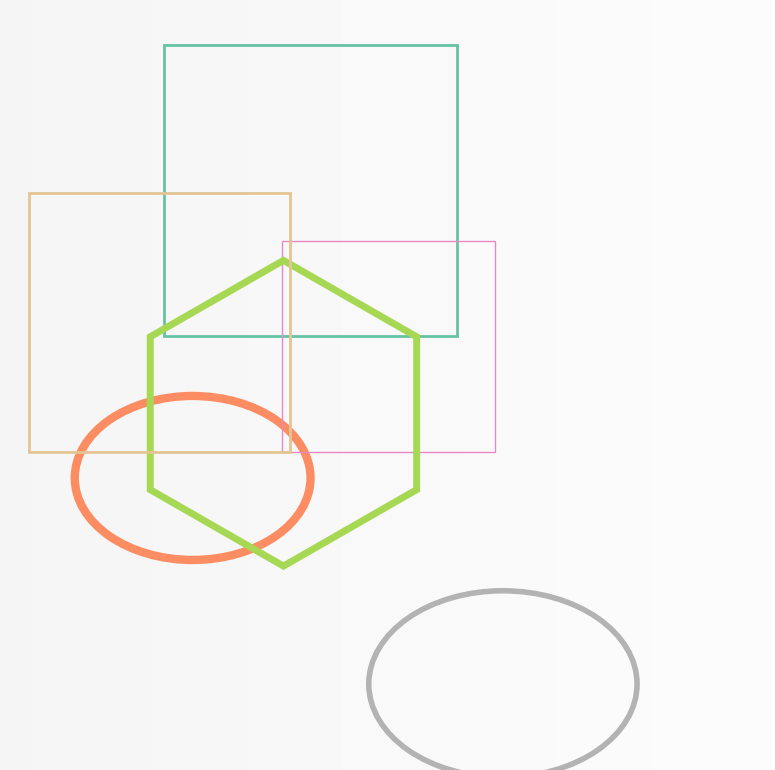[{"shape": "square", "thickness": 1, "radius": 0.95, "center": [0.401, 0.753]}, {"shape": "oval", "thickness": 3, "radius": 0.76, "center": [0.249, 0.379]}, {"shape": "square", "thickness": 0.5, "radius": 0.69, "center": [0.501, 0.55]}, {"shape": "hexagon", "thickness": 2.5, "radius": 0.99, "center": [0.366, 0.463]}, {"shape": "square", "thickness": 1, "radius": 0.84, "center": [0.206, 0.582]}, {"shape": "oval", "thickness": 2, "radius": 0.87, "center": [0.649, 0.112]}]